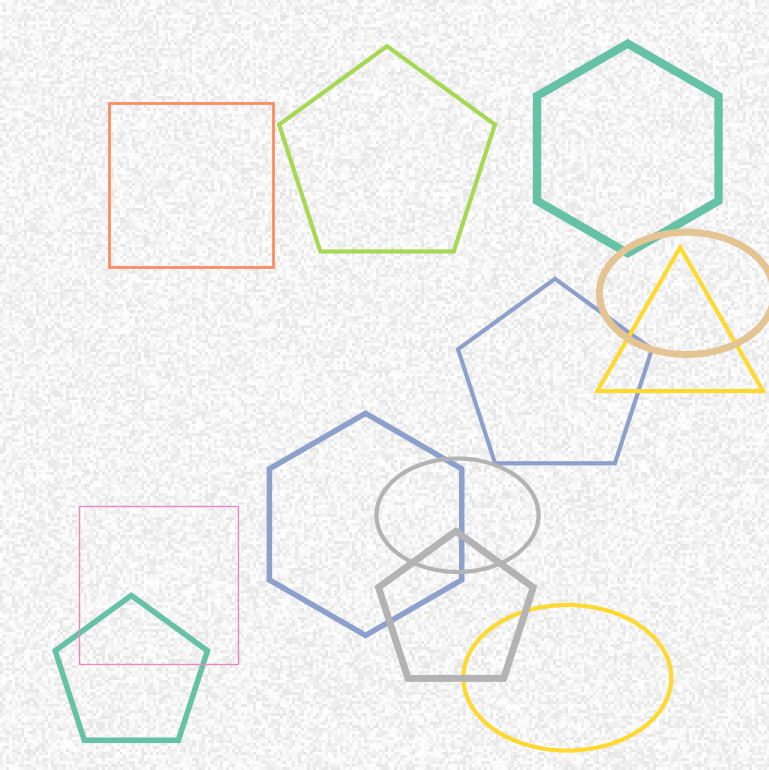[{"shape": "hexagon", "thickness": 3, "radius": 0.68, "center": [0.815, 0.807]}, {"shape": "pentagon", "thickness": 2, "radius": 0.52, "center": [0.171, 0.123]}, {"shape": "square", "thickness": 1, "radius": 0.53, "center": [0.248, 0.759]}, {"shape": "pentagon", "thickness": 1.5, "radius": 0.66, "center": [0.721, 0.505]}, {"shape": "hexagon", "thickness": 2, "radius": 0.72, "center": [0.475, 0.319]}, {"shape": "square", "thickness": 0.5, "radius": 0.52, "center": [0.206, 0.24]}, {"shape": "pentagon", "thickness": 1.5, "radius": 0.74, "center": [0.503, 0.793]}, {"shape": "oval", "thickness": 1.5, "radius": 0.68, "center": [0.737, 0.12]}, {"shape": "triangle", "thickness": 1.5, "radius": 0.62, "center": [0.883, 0.554]}, {"shape": "oval", "thickness": 2.5, "radius": 0.57, "center": [0.892, 0.619]}, {"shape": "oval", "thickness": 1.5, "radius": 0.53, "center": [0.594, 0.331]}, {"shape": "pentagon", "thickness": 2.5, "radius": 0.53, "center": [0.592, 0.204]}]